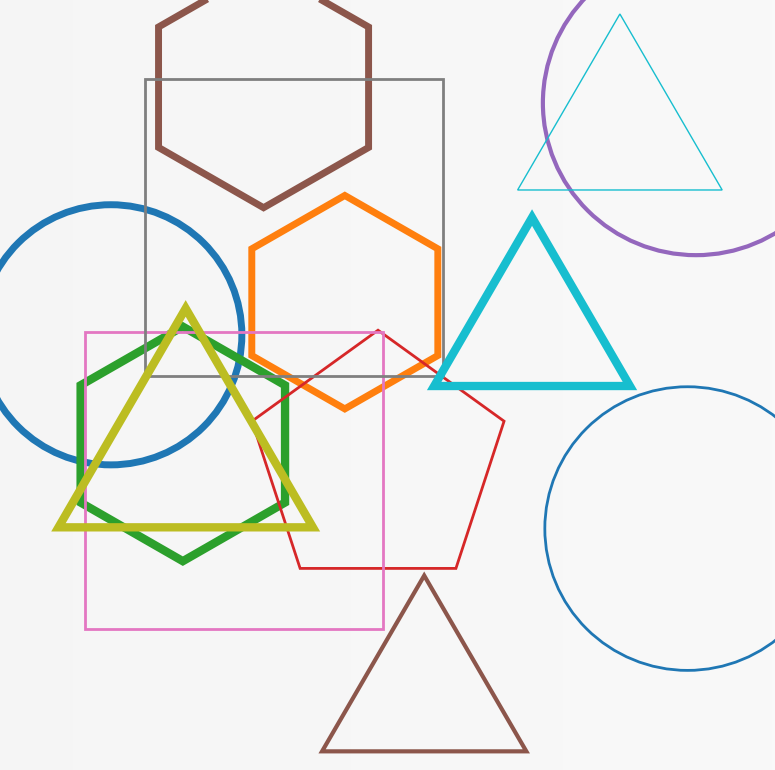[{"shape": "circle", "thickness": 1, "radius": 0.92, "center": [0.887, 0.314]}, {"shape": "circle", "thickness": 2.5, "radius": 0.84, "center": [0.143, 0.565]}, {"shape": "hexagon", "thickness": 2.5, "radius": 0.69, "center": [0.445, 0.608]}, {"shape": "hexagon", "thickness": 3, "radius": 0.76, "center": [0.236, 0.424]}, {"shape": "pentagon", "thickness": 1, "radius": 0.86, "center": [0.488, 0.4]}, {"shape": "circle", "thickness": 1.5, "radius": 0.99, "center": [0.898, 0.866]}, {"shape": "triangle", "thickness": 1.5, "radius": 0.76, "center": [0.547, 0.1]}, {"shape": "hexagon", "thickness": 2.5, "radius": 0.78, "center": [0.34, 0.887]}, {"shape": "square", "thickness": 1, "radius": 0.96, "center": [0.302, 0.376]}, {"shape": "square", "thickness": 1, "radius": 0.96, "center": [0.38, 0.704]}, {"shape": "triangle", "thickness": 3, "radius": 0.95, "center": [0.24, 0.41]}, {"shape": "triangle", "thickness": 3, "radius": 0.73, "center": [0.687, 0.572]}, {"shape": "triangle", "thickness": 0.5, "radius": 0.76, "center": [0.8, 0.829]}]